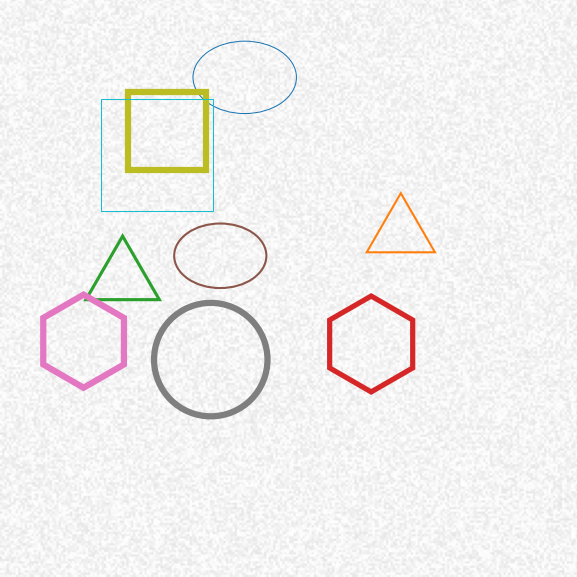[{"shape": "oval", "thickness": 0.5, "radius": 0.45, "center": [0.424, 0.865]}, {"shape": "triangle", "thickness": 1, "radius": 0.34, "center": [0.694, 0.596]}, {"shape": "triangle", "thickness": 1.5, "radius": 0.37, "center": [0.212, 0.517]}, {"shape": "hexagon", "thickness": 2.5, "radius": 0.42, "center": [0.643, 0.404]}, {"shape": "oval", "thickness": 1, "radius": 0.4, "center": [0.381, 0.556]}, {"shape": "hexagon", "thickness": 3, "radius": 0.4, "center": [0.145, 0.408]}, {"shape": "circle", "thickness": 3, "radius": 0.49, "center": [0.365, 0.376]}, {"shape": "square", "thickness": 3, "radius": 0.34, "center": [0.289, 0.772]}, {"shape": "square", "thickness": 0.5, "radius": 0.48, "center": [0.272, 0.73]}]